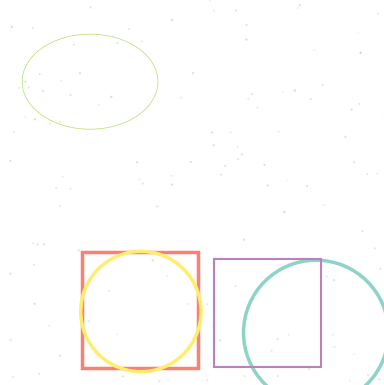[{"shape": "circle", "thickness": 2.5, "radius": 0.94, "center": [0.821, 0.136]}, {"shape": "square", "thickness": 2.5, "radius": 0.75, "center": [0.363, 0.196]}, {"shape": "oval", "thickness": 0.5, "radius": 0.88, "center": [0.234, 0.788]}, {"shape": "square", "thickness": 1.5, "radius": 0.7, "center": [0.695, 0.187]}, {"shape": "circle", "thickness": 2.5, "radius": 0.78, "center": [0.366, 0.191]}]